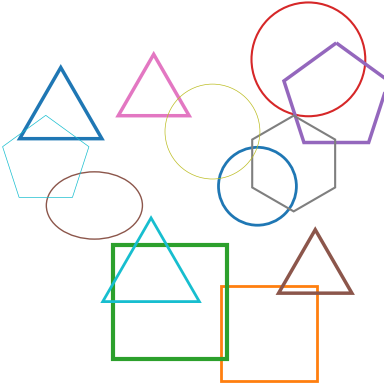[{"shape": "circle", "thickness": 2, "radius": 0.51, "center": [0.669, 0.516]}, {"shape": "triangle", "thickness": 2.5, "radius": 0.62, "center": [0.158, 0.701]}, {"shape": "square", "thickness": 2, "radius": 0.62, "center": [0.699, 0.134]}, {"shape": "square", "thickness": 3, "radius": 0.74, "center": [0.441, 0.216]}, {"shape": "circle", "thickness": 1.5, "radius": 0.74, "center": [0.801, 0.846]}, {"shape": "pentagon", "thickness": 2.5, "radius": 0.71, "center": [0.873, 0.746]}, {"shape": "triangle", "thickness": 2.5, "radius": 0.55, "center": [0.819, 0.293]}, {"shape": "oval", "thickness": 1, "radius": 0.62, "center": [0.245, 0.466]}, {"shape": "triangle", "thickness": 2.5, "radius": 0.53, "center": [0.399, 0.753]}, {"shape": "hexagon", "thickness": 1.5, "radius": 0.62, "center": [0.763, 0.575]}, {"shape": "circle", "thickness": 0.5, "radius": 0.62, "center": [0.552, 0.658]}, {"shape": "pentagon", "thickness": 0.5, "radius": 0.59, "center": [0.119, 0.583]}, {"shape": "triangle", "thickness": 2, "radius": 0.72, "center": [0.392, 0.289]}]